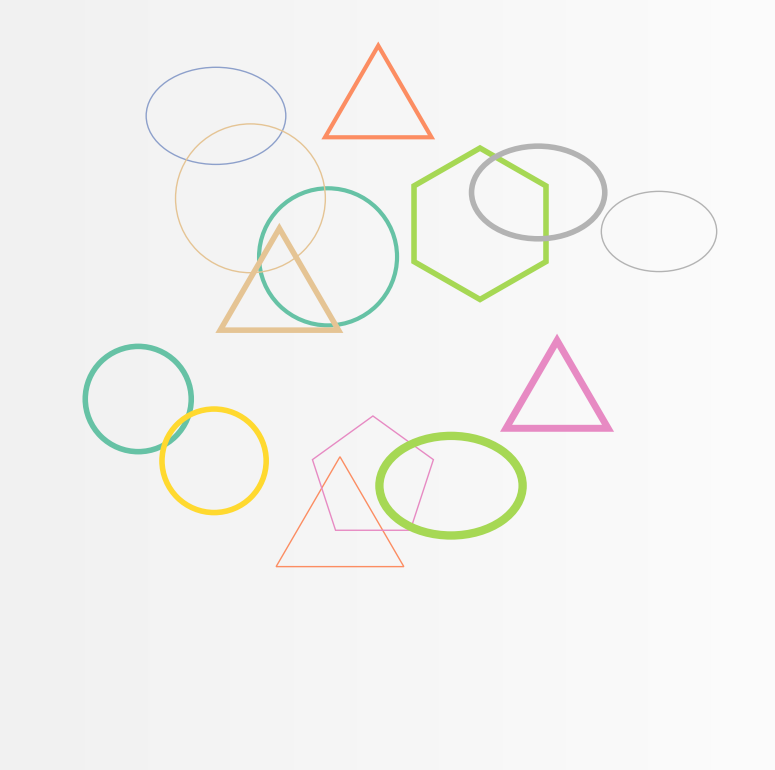[{"shape": "circle", "thickness": 1.5, "radius": 0.45, "center": [0.423, 0.666]}, {"shape": "circle", "thickness": 2, "radius": 0.34, "center": [0.178, 0.482]}, {"shape": "triangle", "thickness": 1.5, "radius": 0.4, "center": [0.488, 0.861]}, {"shape": "triangle", "thickness": 0.5, "radius": 0.48, "center": [0.439, 0.312]}, {"shape": "oval", "thickness": 0.5, "radius": 0.45, "center": [0.279, 0.85]}, {"shape": "pentagon", "thickness": 0.5, "radius": 0.41, "center": [0.481, 0.378]}, {"shape": "triangle", "thickness": 2.5, "radius": 0.38, "center": [0.719, 0.482]}, {"shape": "hexagon", "thickness": 2, "radius": 0.49, "center": [0.619, 0.709]}, {"shape": "oval", "thickness": 3, "radius": 0.46, "center": [0.582, 0.369]}, {"shape": "circle", "thickness": 2, "radius": 0.34, "center": [0.276, 0.402]}, {"shape": "triangle", "thickness": 2, "radius": 0.44, "center": [0.36, 0.615]}, {"shape": "circle", "thickness": 0.5, "radius": 0.48, "center": [0.323, 0.742]}, {"shape": "oval", "thickness": 2, "radius": 0.43, "center": [0.694, 0.75]}, {"shape": "oval", "thickness": 0.5, "radius": 0.37, "center": [0.85, 0.699]}]